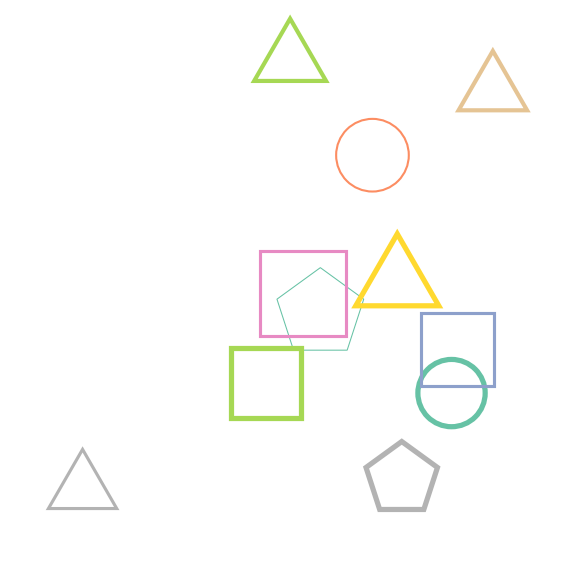[{"shape": "pentagon", "thickness": 0.5, "radius": 0.39, "center": [0.555, 0.457]}, {"shape": "circle", "thickness": 2.5, "radius": 0.29, "center": [0.782, 0.318]}, {"shape": "circle", "thickness": 1, "radius": 0.31, "center": [0.645, 0.73]}, {"shape": "square", "thickness": 1.5, "radius": 0.31, "center": [0.792, 0.394]}, {"shape": "square", "thickness": 1.5, "radius": 0.37, "center": [0.524, 0.491]}, {"shape": "square", "thickness": 2.5, "radius": 0.31, "center": [0.461, 0.336]}, {"shape": "triangle", "thickness": 2, "radius": 0.36, "center": [0.502, 0.895]}, {"shape": "triangle", "thickness": 2.5, "radius": 0.42, "center": [0.688, 0.511]}, {"shape": "triangle", "thickness": 2, "radius": 0.34, "center": [0.853, 0.842]}, {"shape": "pentagon", "thickness": 2.5, "radius": 0.33, "center": [0.696, 0.17]}, {"shape": "triangle", "thickness": 1.5, "radius": 0.34, "center": [0.143, 0.153]}]